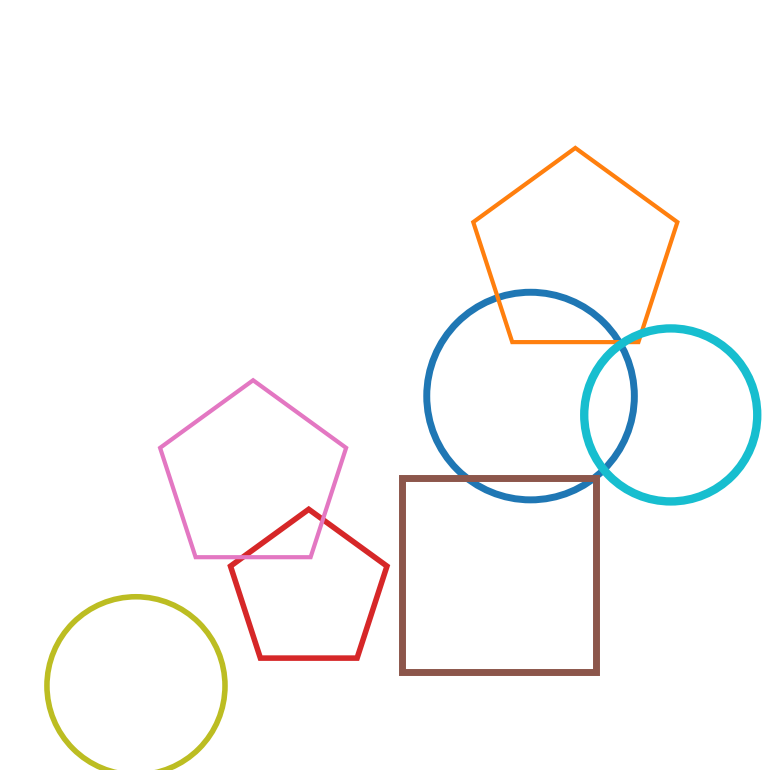[{"shape": "circle", "thickness": 2.5, "radius": 0.67, "center": [0.689, 0.486]}, {"shape": "pentagon", "thickness": 1.5, "radius": 0.7, "center": [0.747, 0.668]}, {"shape": "pentagon", "thickness": 2, "radius": 0.53, "center": [0.401, 0.232]}, {"shape": "square", "thickness": 2.5, "radius": 0.63, "center": [0.648, 0.253]}, {"shape": "pentagon", "thickness": 1.5, "radius": 0.64, "center": [0.329, 0.379]}, {"shape": "circle", "thickness": 2, "radius": 0.58, "center": [0.177, 0.109]}, {"shape": "circle", "thickness": 3, "radius": 0.56, "center": [0.871, 0.461]}]